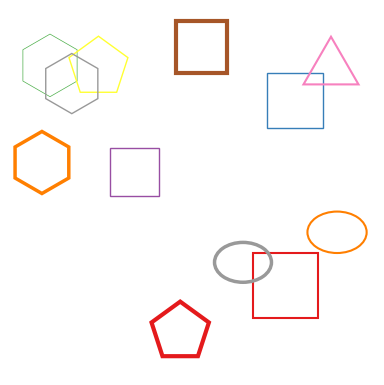[{"shape": "pentagon", "thickness": 3, "radius": 0.39, "center": [0.468, 0.138]}, {"shape": "square", "thickness": 1.5, "radius": 0.42, "center": [0.741, 0.258]}, {"shape": "square", "thickness": 1, "radius": 0.36, "center": [0.766, 0.738]}, {"shape": "hexagon", "thickness": 0.5, "radius": 0.41, "center": [0.13, 0.83]}, {"shape": "square", "thickness": 1, "radius": 0.31, "center": [0.349, 0.553]}, {"shape": "oval", "thickness": 1.5, "radius": 0.38, "center": [0.875, 0.397]}, {"shape": "hexagon", "thickness": 2.5, "radius": 0.4, "center": [0.109, 0.578]}, {"shape": "pentagon", "thickness": 1, "radius": 0.4, "center": [0.256, 0.825]}, {"shape": "square", "thickness": 3, "radius": 0.34, "center": [0.524, 0.877]}, {"shape": "triangle", "thickness": 1.5, "radius": 0.41, "center": [0.86, 0.822]}, {"shape": "hexagon", "thickness": 1, "radius": 0.39, "center": [0.186, 0.783]}, {"shape": "oval", "thickness": 2.5, "radius": 0.37, "center": [0.631, 0.319]}]